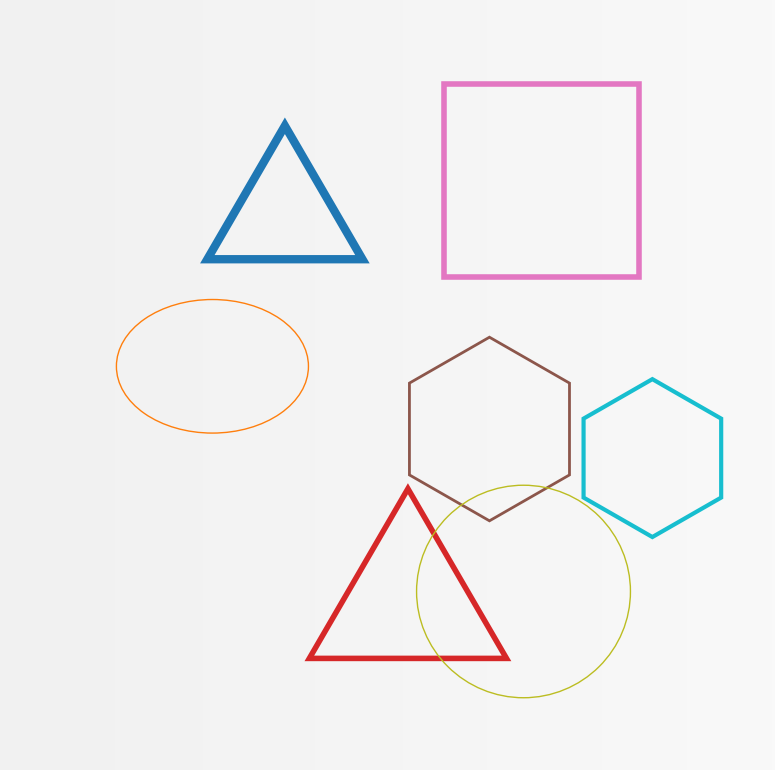[{"shape": "triangle", "thickness": 3, "radius": 0.58, "center": [0.368, 0.721]}, {"shape": "oval", "thickness": 0.5, "radius": 0.62, "center": [0.274, 0.524]}, {"shape": "triangle", "thickness": 2, "radius": 0.73, "center": [0.526, 0.218]}, {"shape": "hexagon", "thickness": 1, "radius": 0.6, "center": [0.632, 0.443]}, {"shape": "square", "thickness": 2, "radius": 0.63, "center": [0.699, 0.766]}, {"shape": "circle", "thickness": 0.5, "radius": 0.69, "center": [0.676, 0.232]}, {"shape": "hexagon", "thickness": 1.5, "radius": 0.51, "center": [0.842, 0.405]}]